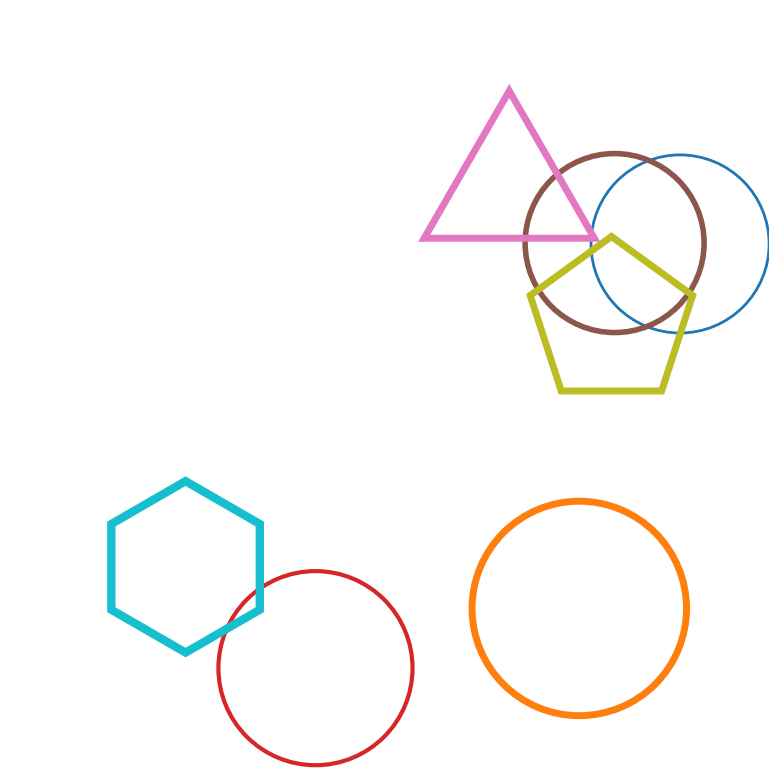[{"shape": "circle", "thickness": 1, "radius": 0.58, "center": [0.883, 0.683]}, {"shape": "circle", "thickness": 2.5, "radius": 0.7, "center": [0.752, 0.21]}, {"shape": "circle", "thickness": 1.5, "radius": 0.63, "center": [0.41, 0.132]}, {"shape": "circle", "thickness": 2, "radius": 0.58, "center": [0.798, 0.684]}, {"shape": "triangle", "thickness": 2.5, "radius": 0.64, "center": [0.661, 0.754]}, {"shape": "pentagon", "thickness": 2.5, "radius": 0.55, "center": [0.794, 0.582]}, {"shape": "hexagon", "thickness": 3, "radius": 0.56, "center": [0.241, 0.264]}]